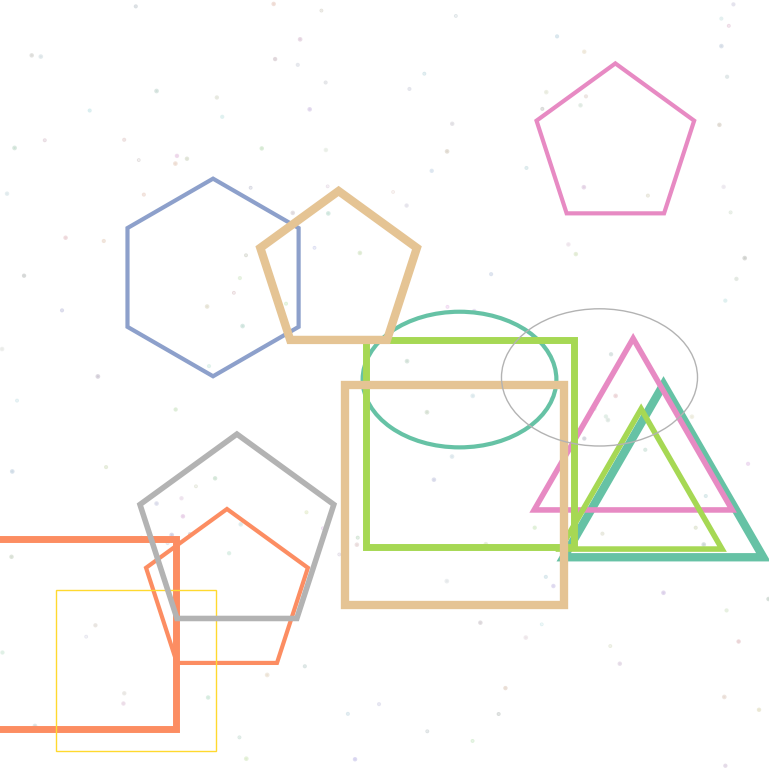[{"shape": "oval", "thickness": 1.5, "radius": 0.63, "center": [0.597, 0.507]}, {"shape": "triangle", "thickness": 3, "radius": 0.75, "center": [0.862, 0.351]}, {"shape": "square", "thickness": 2.5, "radius": 0.61, "center": [0.106, 0.177]}, {"shape": "pentagon", "thickness": 1.5, "radius": 0.55, "center": [0.295, 0.228]}, {"shape": "hexagon", "thickness": 1.5, "radius": 0.64, "center": [0.277, 0.64]}, {"shape": "pentagon", "thickness": 1.5, "radius": 0.54, "center": [0.799, 0.81]}, {"shape": "triangle", "thickness": 2, "radius": 0.74, "center": [0.822, 0.412]}, {"shape": "triangle", "thickness": 2, "radius": 0.61, "center": [0.833, 0.348]}, {"shape": "square", "thickness": 2.5, "radius": 0.67, "center": [0.611, 0.424]}, {"shape": "square", "thickness": 0.5, "radius": 0.52, "center": [0.177, 0.129]}, {"shape": "square", "thickness": 3, "radius": 0.71, "center": [0.59, 0.357]}, {"shape": "pentagon", "thickness": 3, "radius": 0.53, "center": [0.44, 0.645]}, {"shape": "oval", "thickness": 0.5, "radius": 0.64, "center": [0.779, 0.51]}, {"shape": "pentagon", "thickness": 2, "radius": 0.66, "center": [0.308, 0.304]}]